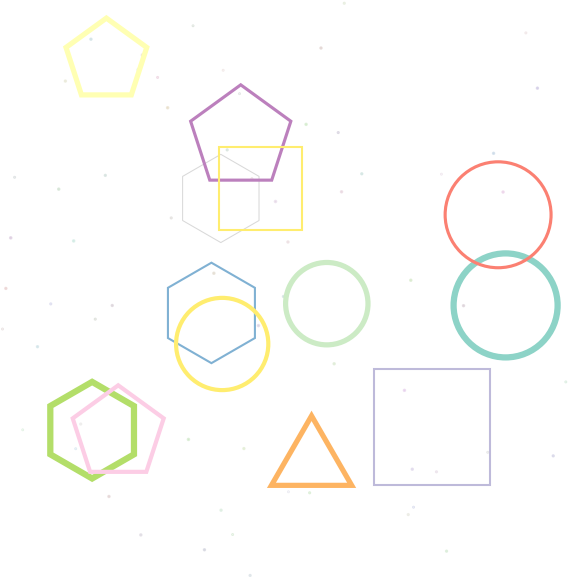[{"shape": "circle", "thickness": 3, "radius": 0.45, "center": [0.876, 0.47]}, {"shape": "pentagon", "thickness": 2.5, "radius": 0.37, "center": [0.184, 0.894]}, {"shape": "square", "thickness": 1, "radius": 0.5, "center": [0.748, 0.26]}, {"shape": "circle", "thickness": 1.5, "radius": 0.46, "center": [0.863, 0.627]}, {"shape": "hexagon", "thickness": 1, "radius": 0.43, "center": [0.366, 0.457]}, {"shape": "triangle", "thickness": 2.5, "radius": 0.4, "center": [0.539, 0.199]}, {"shape": "hexagon", "thickness": 3, "radius": 0.42, "center": [0.16, 0.254]}, {"shape": "pentagon", "thickness": 2, "radius": 0.41, "center": [0.205, 0.249]}, {"shape": "hexagon", "thickness": 0.5, "radius": 0.38, "center": [0.382, 0.656]}, {"shape": "pentagon", "thickness": 1.5, "radius": 0.46, "center": [0.417, 0.761]}, {"shape": "circle", "thickness": 2.5, "radius": 0.36, "center": [0.566, 0.473]}, {"shape": "square", "thickness": 1, "radius": 0.36, "center": [0.45, 0.672]}, {"shape": "circle", "thickness": 2, "radius": 0.4, "center": [0.385, 0.403]}]